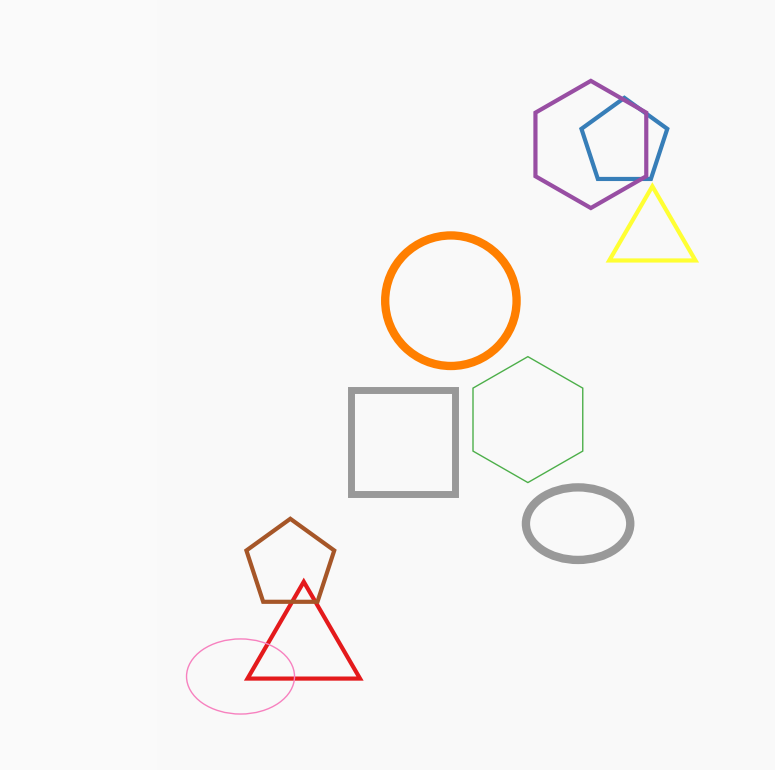[{"shape": "triangle", "thickness": 1.5, "radius": 0.42, "center": [0.392, 0.161]}, {"shape": "pentagon", "thickness": 1.5, "radius": 0.29, "center": [0.806, 0.815]}, {"shape": "hexagon", "thickness": 0.5, "radius": 0.41, "center": [0.681, 0.455]}, {"shape": "hexagon", "thickness": 1.5, "radius": 0.41, "center": [0.762, 0.812]}, {"shape": "circle", "thickness": 3, "radius": 0.42, "center": [0.582, 0.609]}, {"shape": "triangle", "thickness": 1.5, "radius": 0.32, "center": [0.842, 0.694]}, {"shape": "pentagon", "thickness": 1.5, "radius": 0.3, "center": [0.375, 0.267]}, {"shape": "oval", "thickness": 0.5, "radius": 0.35, "center": [0.31, 0.121]}, {"shape": "square", "thickness": 2.5, "radius": 0.34, "center": [0.52, 0.426]}, {"shape": "oval", "thickness": 3, "radius": 0.34, "center": [0.746, 0.32]}]